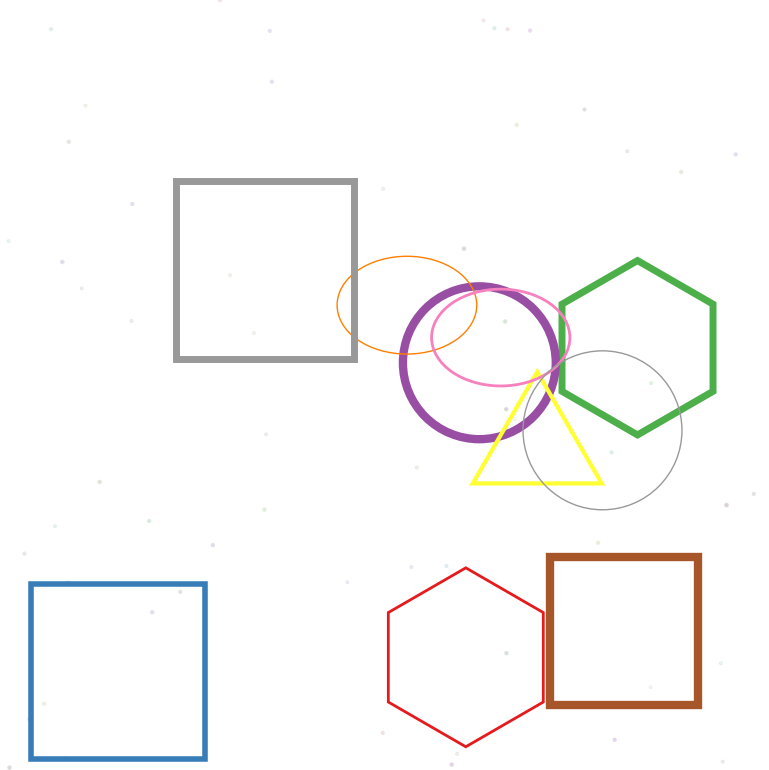[{"shape": "hexagon", "thickness": 1, "radius": 0.58, "center": [0.605, 0.146]}, {"shape": "square", "thickness": 2, "radius": 0.56, "center": [0.154, 0.128]}, {"shape": "hexagon", "thickness": 2.5, "radius": 0.57, "center": [0.828, 0.548]}, {"shape": "circle", "thickness": 3, "radius": 0.5, "center": [0.623, 0.529]}, {"shape": "oval", "thickness": 0.5, "radius": 0.45, "center": [0.528, 0.604]}, {"shape": "triangle", "thickness": 1.5, "radius": 0.48, "center": [0.698, 0.42]}, {"shape": "square", "thickness": 3, "radius": 0.48, "center": [0.811, 0.18]}, {"shape": "oval", "thickness": 1, "radius": 0.45, "center": [0.65, 0.562]}, {"shape": "circle", "thickness": 0.5, "radius": 0.52, "center": [0.782, 0.441]}, {"shape": "square", "thickness": 2.5, "radius": 0.58, "center": [0.344, 0.649]}]